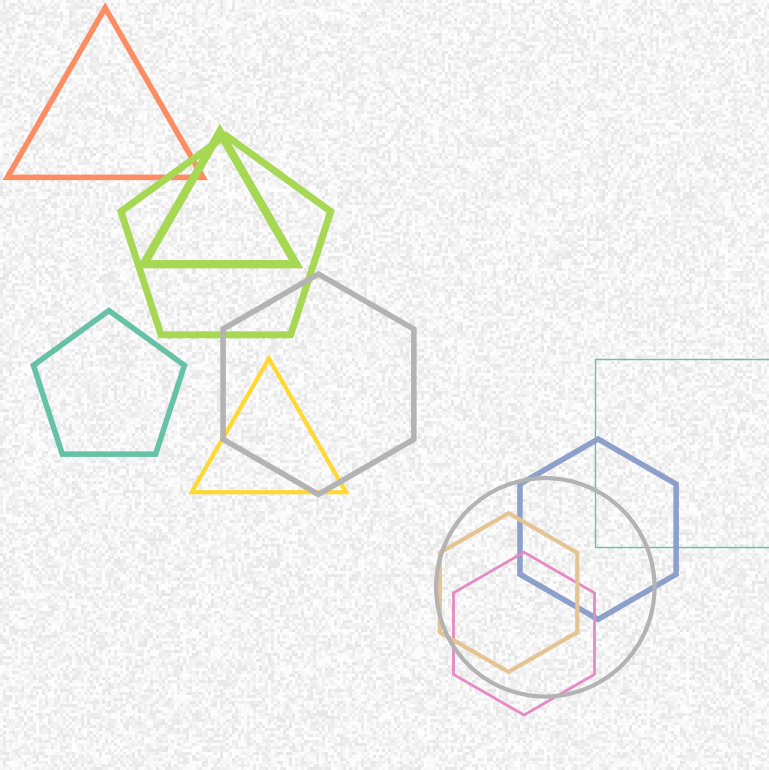[{"shape": "pentagon", "thickness": 2, "radius": 0.52, "center": [0.141, 0.494]}, {"shape": "square", "thickness": 0.5, "radius": 0.61, "center": [0.894, 0.412]}, {"shape": "triangle", "thickness": 2, "radius": 0.73, "center": [0.137, 0.843]}, {"shape": "hexagon", "thickness": 2, "radius": 0.59, "center": [0.777, 0.313]}, {"shape": "hexagon", "thickness": 1, "radius": 0.53, "center": [0.681, 0.177]}, {"shape": "pentagon", "thickness": 2.5, "radius": 0.72, "center": [0.293, 0.681]}, {"shape": "triangle", "thickness": 3, "radius": 0.57, "center": [0.286, 0.714]}, {"shape": "triangle", "thickness": 1.5, "radius": 0.58, "center": [0.349, 0.419]}, {"shape": "hexagon", "thickness": 1.5, "radius": 0.52, "center": [0.66, 0.23]}, {"shape": "hexagon", "thickness": 2, "radius": 0.72, "center": [0.414, 0.501]}, {"shape": "circle", "thickness": 1.5, "radius": 0.71, "center": [0.708, 0.237]}]